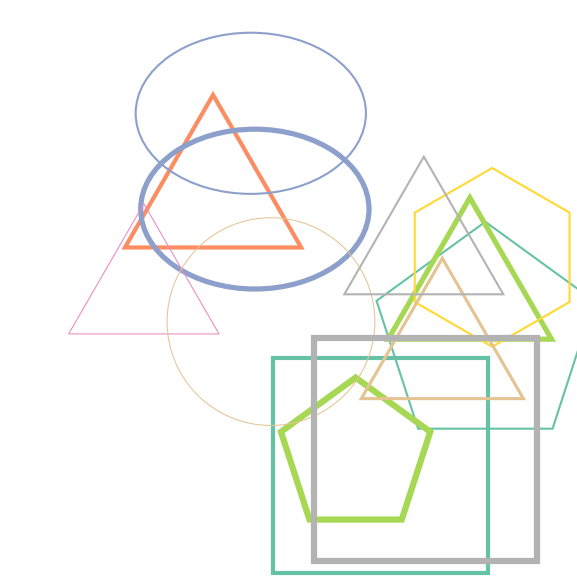[{"shape": "pentagon", "thickness": 1, "radius": 0.99, "center": [0.84, 0.417]}, {"shape": "square", "thickness": 2, "radius": 0.93, "center": [0.659, 0.193]}, {"shape": "triangle", "thickness": 2, "radius": 0.88, "center": [0.369, 0.659]}, {"shape": "oval", "thickness": 2.5, "radius": 0.99, "center": [0.441, 0.637]}, {"shape": "oval", "thickness": 1, "radius": 1.0, "center": [0.434, 0.803]}, {"shape": "triangle", "thickness": 0.5, "radius": 0.75, "center": [0.249, 0.496]}, {"shape": "triangle", "thickness": 2.5, "radius": 0.82, "center": [0.814, 0.493]}, {"shape": "pentagon", "thickness": 3, "radius": 0.68, "center": [0.616, 0.209]}, {"shape": "hexagon", "thickness": 1, "radius": 0.77, "center": [0.852, 0.554]}, {"shape": "circle", "thickness": 0.5, "radius": 0.9, "center": [0.469, 0.442]}, {"shape": "triangle", "thickness": 1.5, "radius": 0.81, "center": [0.766, 0.39]}, {"shape": "square", "thickness": 3, "radius": 0.96, "center": [0.737, 0.221]}, {"shape": "triangle", "thickness": 1, "radius": 0.79, "center": [0.734, 0.569]}]